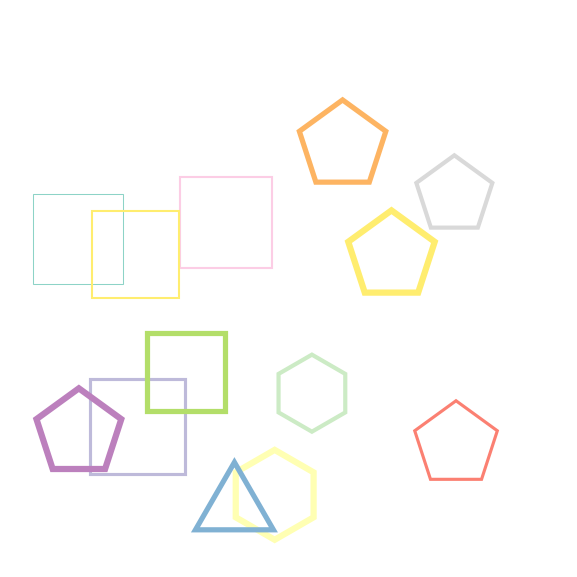[{"shape": "square", "thickness": 0.5, "radius": 0.39, "center": [0.135, 0.586]}, {"shape": "hexagon", "thickness": 3, "radius": 0.39, "center": [0.476, 0.142]}, {"shape": "square", "thickness": 1.5, "radius": 0.41, "center": [0.238, 0.261]}, {"shape": "pentagon", "thickness": 1.5, "radius": 0.38, "center": [0.79, 0.23]}, {"shape": "triangle", "thickness": 2.5, "radius": 0.39, "center": [0.406, 0.121]}, {"shape": "pentagon", "thickness": 2.5, "radius": 0.39, "center": [0.593, 0.747]}, {"shape": "square", "thickness": 2.5, "radius": 0.34, "center": [0.322, 0.355]}, {"shape": "square", "thickness": 1, "radius": 0.4, "center": [0.391, 0.614]}, {"shape": "pentagon", "thickness": 2, "radius": 0.35, "center": [0.787, 0.661]}, {"shape": "pentagon", "thickness": 3, "radius": 0.39, "center": [0.137, 0.249]}, {"shape": "hexagon", "thickness": 2, "radius": 0.33, "center": [0.54, 0.318]}, {"shape": "square", "thickness": 1, "radius": 0.38, "center": [0.234, 0.559]}, {"shape": "pentagon", "thickness": 3, "radius": 0.39, "center": [0.678, 0.556]}]